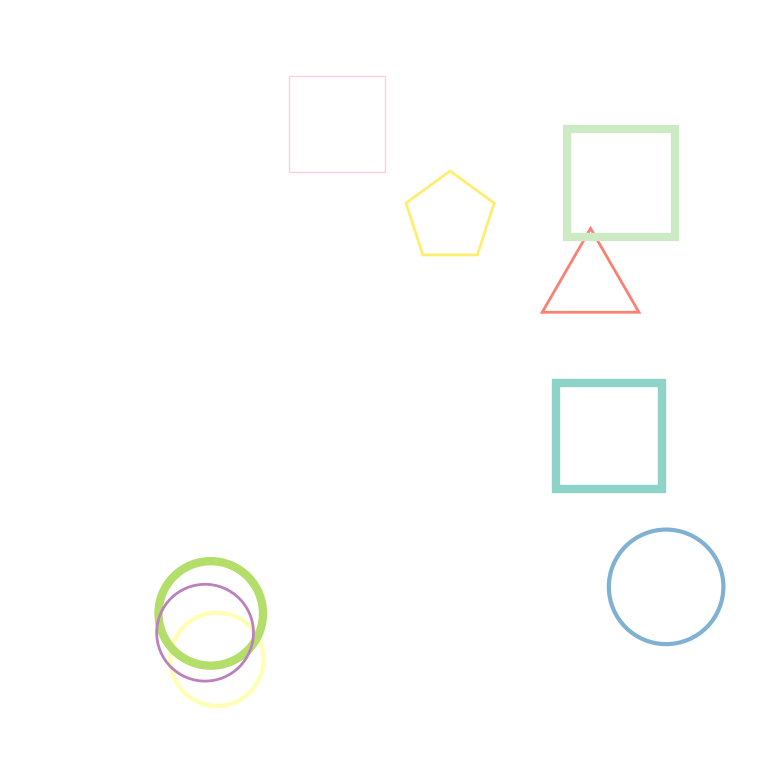[{"shape": "square", "thickness": 3, "radius": 0.35, "center": [0.79, 0.434]}, {"shape": "circle", "thickness": 1.5, "radius": 0.3, "center": [0.282, 0.144]}, {"shape": "triangle", "thickness": 1, "radius": 0.36, "center": [0.767, 0.631]}, {"shape": "circle", "thickness": 1.5, "radius": 0.37, "center": [0.865, 0.238]}, {"shape": "circle", "thickness": 3, "radius": 0.34, "center": [0.274, 0.203]}, {"shape": "square", "thickness": 0.5, "radius": 0.31, "center": [0.437, 0.839]}, {"shape": "circle", "thickness": 1, "radius": 0.31, "center": [0.266, 0.178]}, {"shape": "square", "thickness": 3, "radius": 0.35, "center": [0.806, 0.763]}, {"shape": "pentagon", "thickness": 1, "radius": 0.3, "center": [0.585, 0.718]}]